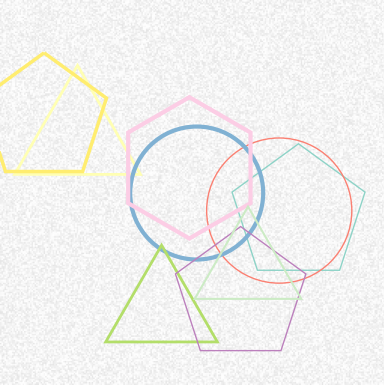[{"shape": "pentagon", "thickness": 1, "radius": 0.91, "center": [0.775, 0.445]}, {"shape": "triangle", "thickness": 2, "radius": 0.94, "center": [0.201, 0.641]}, {"shape": "circle", "thickness": 1, "radius": 0.94, "center": [0.725, 0.453]}, {"shape": "circle", "thickness": 3, "radius": 0.86, "center": [0.511, 0.499]}, {"shape": "triangle", "thickness": 2, "radius": 0.84, "center": [0.42, 0.196]}, {"shape": "hexagon", "thickness": 3, "radius": 0.92, "center": [0.492, 0.564]}, {"shape": "pentagon", "thickness": 1, "radius": 0.89, "center": [0.625, 0.233]}, {"shape": "triangle", "thickness": 1.5, "radius": 0.8, "center": [0.644, 0.304]}, {"shape": "pentagon", "thickness": 2.5, "radius": 0.85, "center": [0.114, 0.692]}]